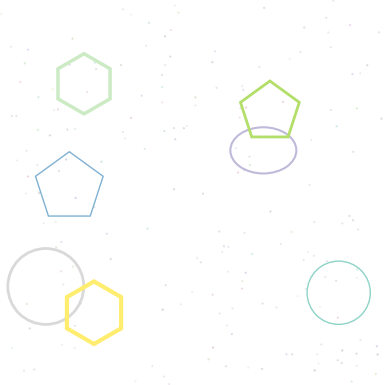[{"shape": "circle", "thickness": 1, "radius": 0.41, "center": [0.88, 0.24]}, {"shape": "oval", "thickness": 1.5, "radius": 0.43, "center": [0.684, 0.609]}, {"shape": "pentagon", "thickness": 1, "radius": 0.46, "center": [0.18, 0.514]}, {"shape": "pentagon", "thickness": 2, "radius": 0.4, "center": [0.701, 0.709]}, {"shape": "circle", "thickness": 2, "radius": 0.49, "center": [0.119, 0.256]}, {"shape": "hexagon", "thickness": 2.5, "radius": 0.39, "center": [0.218, 0.782]}, {"shape": "hexagon", "thickness": 3, "radius": 0.41, "center": [0.244, 0.188]}]